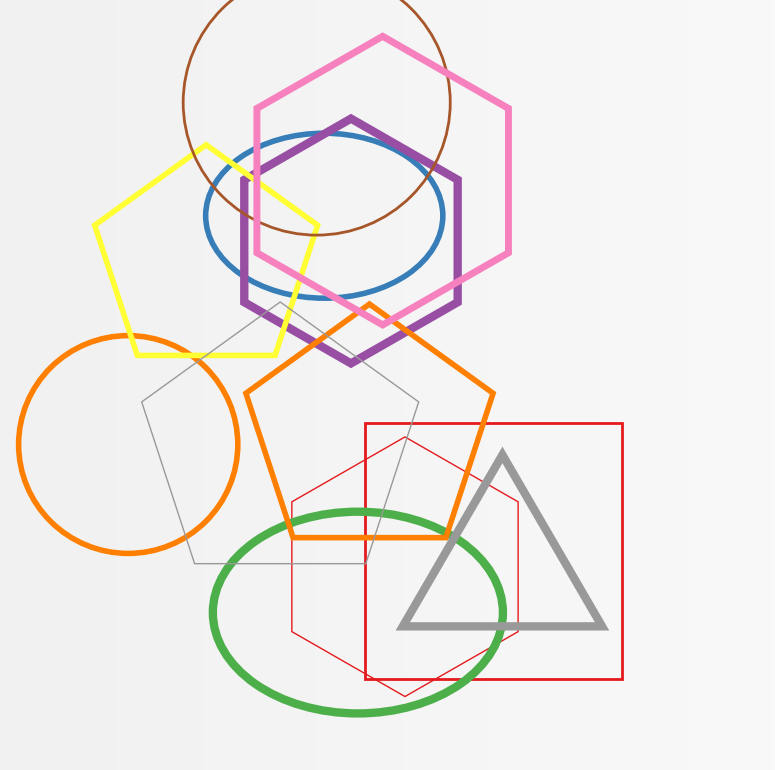[{"shape": "square", "thickness": 1, "radius": 0.83, "center": [0.637, 0.284]}, {"shape": "hexagon", "thickness": 0.5, "radius": 0.84, "center": [0.523, 0.264]}, {"shape": "oval", "thickness": 2, "radius": 0.77, "center": [0.418, 0.72]}, {"shape": "oval", "thickness": 3, "radius": 0.94, "center": [0.462, 0.204]}, {"shape": "hexagon", "thickness": 3, "radius": 0.79, "center": [0.453, 0.687]}, {"shape": "circle", "thickness": 2, "radius": 0.71, "center": [0.165, 0.423]}, {"shape": "pentagon", "thickness": 2, "radius": 0.84, "center": [0.477, 0.437]}, {"shape": "pentagon", "thickness": 2, "radius": 0.76, "center": [0.266, 0.661]}, {"shape": "circle", "thickness": 1, "radius": 0.86, "center": [0.409, 0.867]}, {"shape": "hexagon", "thickness": 2.5, "radius": 0.94, "center": [0.494, 0.765]}, {"shape": "triangle", "thickness": 3, "radius": 0.74, "center": [0.648, 0.261]}, {"shape": "pentagon", "thickness": 0.5, "radius": 0.94, "center": [0.362, 0.42]}]